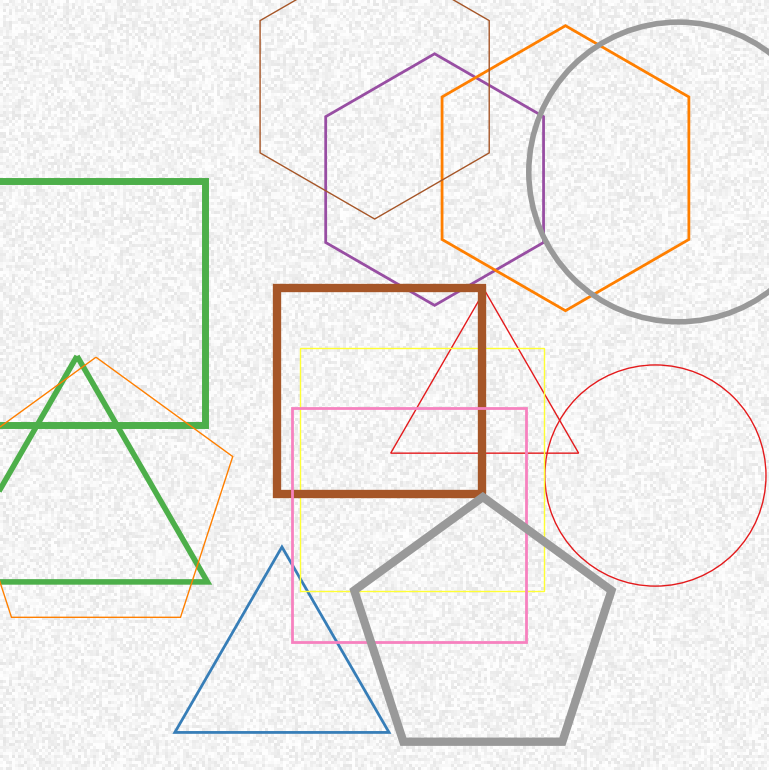[{"shape": "circle", "thickness": 0.5, "radius": 0.72, "center": [0.851, 0.382]}, {"shape": "triangle", "thickness": 0.5, "radius": 0.7, "center": [0.629, 0.482]}, {"shape": "triangle", "thickness": 1, "radius": 0.8, "center": [0.366, 0.129]}, {"shape": "square", "thickness": 2.5, "radius": 0.79, "center": [0.108, 0.606]}, {"shape": "triangle", "thickness": 2, "radius": 0.98, "center": [0.1, 0.342]}, {"shape": "hexagon", "thickness": 1, "radius": 0.82, "center": [0.564, 0.767]}, {"shape": "hexagon", "thickness": 1, "radius": 0.93, "center": [0.734, 0.782]}, {"shape": "pentagon", "thickness": 0.5, "radius": 0.93, "center": [0.125, 0.349]}, {"shape": "square", "thickness": 0.5, "radius": 0.79, "center": [0.548, 0.39]}, {"shape": "square", "thickness": 3, "radius": 0.67, "center": [0.493, 0.492]}, {"shape": "hexagon", "thickness": 0.5, "radius": 0.86, "center": [0.487, 0.887]}, {"shape": "square", "thickness": 1, "radius": 0.76, "center": [0.532, 0.318]}, {"shape": "pentagon", "thickness": 3, "radius": 0.88, "center": [0.627, 0.179]}, {"shape": "circle", "thickness": 2, "radius": 0.97, "center": [0.881, 0.777]}]